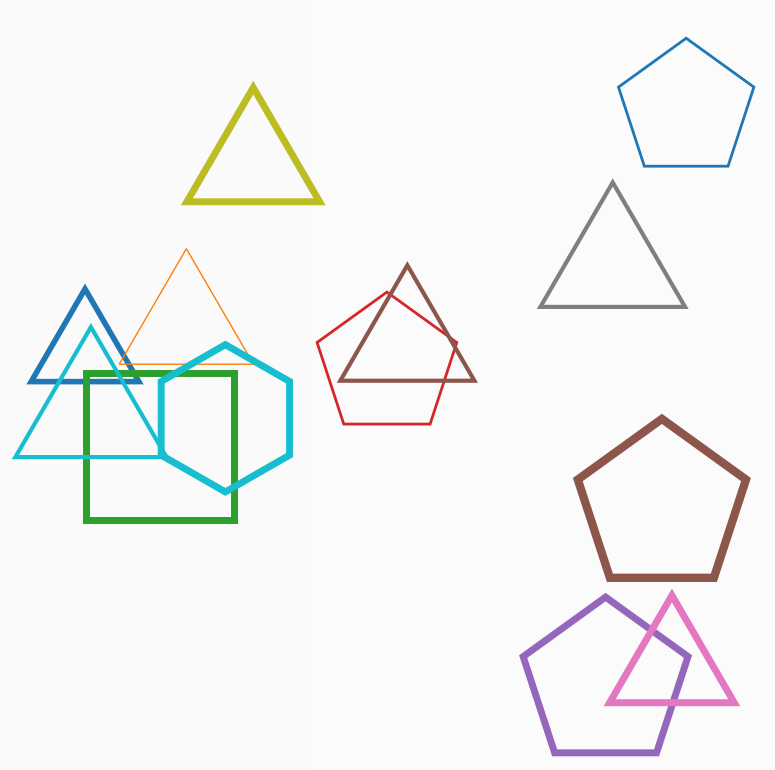[{"shape": "pentagon", "thickness": 1, "radius": 0.46, "center": [0.885, 0.858]}, {"shape": "triangle", "thickness": 2, "radius": 0.4, "center": [0.11, 0.545]}, {"shape": "triangle", "thickness": 0.5, "radius": 0.5, "center": [0.24, 0.577]}, {"shape": "square", "thickness": 2.5, "radius": 0.48, "center": [0.206, 0.42]}, {"shape": "pentagon", "thickness": 1, "radius": 0.47, "center": [0.499, 0.526]}, {"shape": "pentagon", "thickness": 2.5, "radius": 0.56, "center": [0.781, 0.113]}, {"shape": "triangle", "thickness": 1.5, "radius": 0.5, "center": [0.526, 0.556]}, {"shape": "pentagon", "thickness": 3, "radius": 0.57, "center": [0.854, 0.342]}, {"shape": "triangle", "thickness": 2.5, "radius": 0.46, "center": [0.867, 0.134]}, {"shape": "triangle", "thickness": 1.5, "radius": 0.54, "center": [0.791, 0.655]}, {"shape": "triangle", "thickness": 2.5, "radius": 0.49, "center": [0.327, 0.787]}, {"shape": "hexagon", "thickness": 2.5, "radius": 0.48, "center": [0.291, 0.457]}, {"shape": "triangle", "thickness": 1.5, "radius": 0.56, "center": [0.117, 0.463]}]